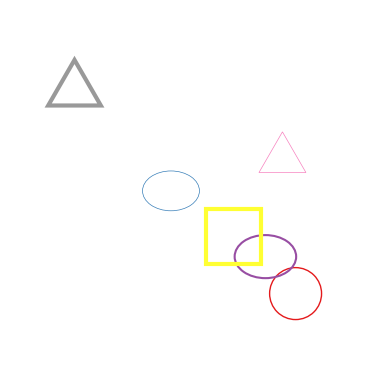[{"shape": "circle", "thickness": 1, "radius": 0.34, "center": [0.768, 0.237]}, {"shape": "oval", "thickness": 0.5, "radius": 0.37, "center": [0.444, 0.504]}, {"shape": "oval", "thickness": 1.5, "radius": 0.4, "center": [0.689, 0.333]}, {"shape": "square", "thickness": 3, "radius": 0.36, "center": [0.606, 0.385]}, {"shape": "triangle", "thickness": 0.5, "radius": 0.35, "center": [0.734, 0.587]}, {"shape": "triangle", "thickness": 3, "radius": 0.39, "center": [0.194, 0.765]}]